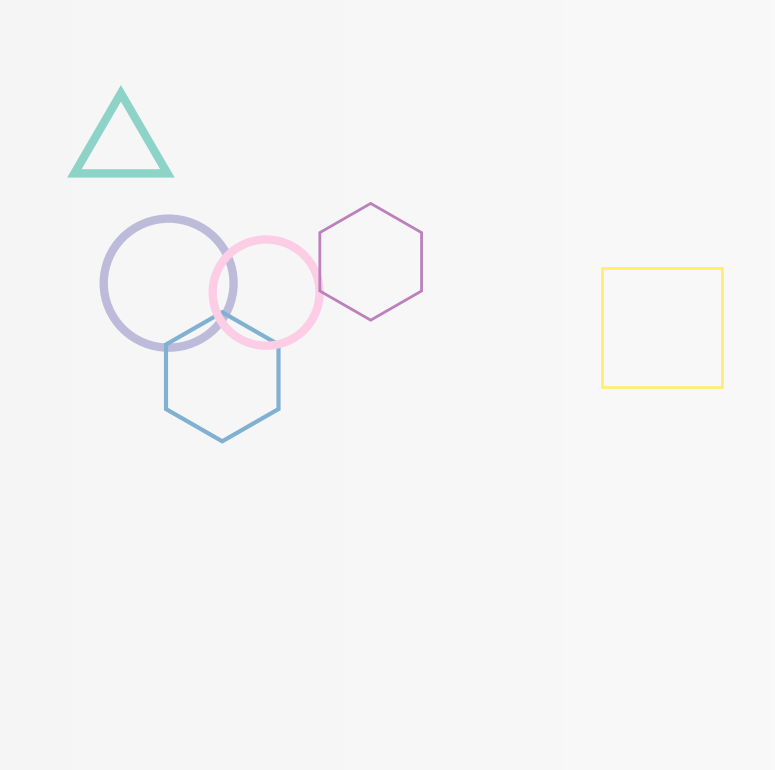[{"shape": "triangle", "thickness": 3, "radius": 0.35, "center": [0.156, 0.809]}, {"shape": "circle", "thickness": 3, "radius": 0.42, "center": [0.218, 0.632]}, {"shape": "hexagon", "thickness": 1.5, "radius": 0.42, "center": [0.287, 0.511]}, {"shape": "circle", "thickness": 3, "radius": 0.34, "center": [0.343, 0.62]}, {"shape": "hexagon", "thickness": 1, "radius": 0.38, "center": [0.478, 0.66]}, {"shape": "square", "thickness": 1, "radius": 0.38, "center": [0.854, 0.574]}]